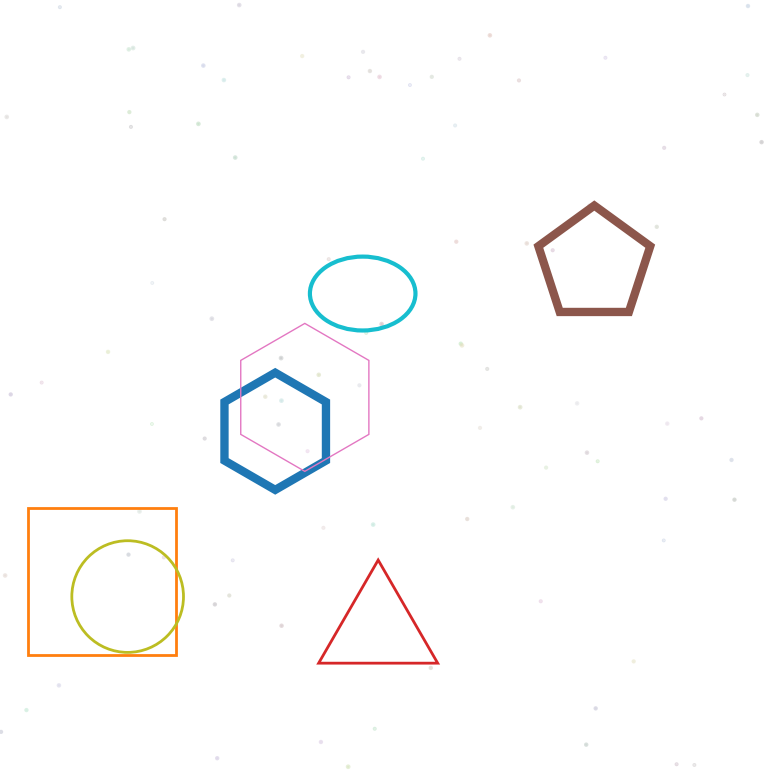[{"shape": "hexagon", "thickness": 3, "radius": 0.38, "center": [0.357, 0.44]}, {"shape": "square", "thickness": 1, "radius": 0.48, "center": [0.133, 0.245]}, {"shape": "triangle", "thickness": 1, "radius": 0.45, "center": [0.491, 0.183]}, {"shape": "pentagon", "thickness": 3, "radius": 0.38, "center": [0.772, 0.657]}, {"shape": "hexagon", "thickness": 0.5, "radius": 0.48, "center": [0.396, 0.484]}, {"shape": "circle", "thickness": 1, "radius": 0.36, "center": [0.166, 0.225]}, {"shape": "oval", "thickness": 1.5, "radius": 0.34, "center": [0.471, 0.619]}]